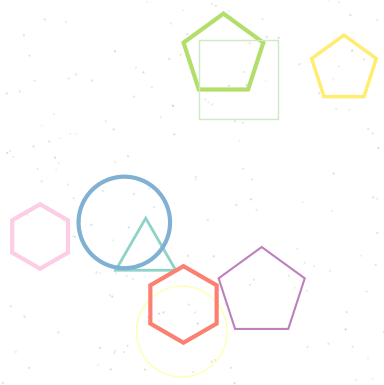[{"shape": "triangle", "thickness": 2, "radius": 0.45, "center": [0.378, 0.343]}, {"shape": "circle", "thickness": 1, "radius": 0.59, "center": [0.472, 0.139]}, {"shape": "hexagon", "thickness": 3, "radius": 0.5, "center": [0.477, 0.209]}, {"shape": "circle", "thickness": 3, "radius": 0.59, "center": [0.323, 0.422]}, {"shape": "pentagon", "thickness": 3, "radius": 0.54, "center": [0.58, 0.856]}, {"shape": "hexagon", "thickness": 3, "radius": 0.42, "center": [0.104, 0.386]}, {"shape": "pentagon", "thickness": 1.5, "radius": 0.59, "center": [0.68, 0.241]}, {"shape": "square", "thickness": 1, "radius": 0.51, "center": [0.619, 0.793]}, {"shape": "pentagon", "thickness": 2.5, "radius": 0.44, "center": [0.893, 0.82]}]